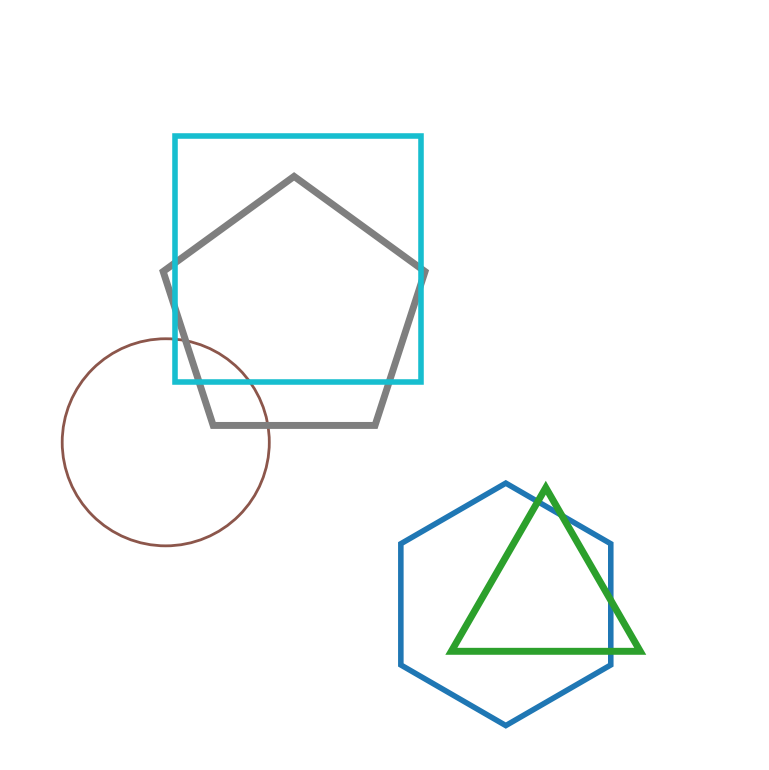[{"shape": "hexagon", "thickness": 2, "radius": 0.79, "center": [0.657, 0.215]}, {"shape": "triangle", "thickness": 2.5, "radius": 0.71, "center": [0.709, 0.225]}, {"shape": "circle", "thickness": 1, "radius": 0.67, "center": [0.215, 0.426]}, {"shape": "pentagon", "thickness": 2.5, "radius": 0.89, "center": [0.382, 0.592]}, {"shape": "square", "thickness": 2, "radius": 0.8, "center": [0.387, 0.664]}]